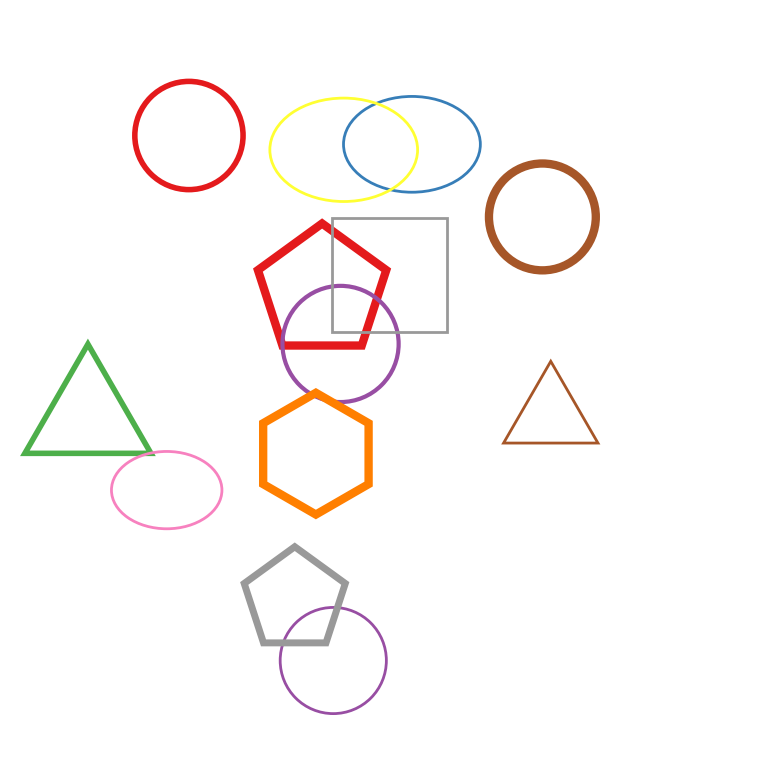[{"shape": "circle", "thickness": 2, "radius": 0.35, "center": [0.245, 0.824]}, {"shape": "pentagon", "thickness": 3, "radius": 0.44, "center": [0.418, 0.622]}, {"shape": "oval", "thickness": 1, "radius": 0.44, "center": [0.535, 0.813]}, {"shape": "triangle", "thickness": 2, "radius": 0.47, "center": [0.114, 0.459]}, {"shape": "circle", "thickness": 1.5, "radius": 0.38, "center": [0.442, 0.553]}, {"shape": "circle", "thickness": 1, "radius": 0.34, "center": [0.433, 0.142]}, {"shape": "hexagon", "thickness": 3, "radius": 0.4, "center": [0.41, 0.411]}, {"shape": "oval", "thickness": 1, "radius": 0.48, "center": [0.446, 0.805]}, {"shape": "circle", "thickness": 3, "radius": 0.35, "center": [0.704, 0.718]}, {"shape": "triangle", "thickness": 1, "radius": 0.35, "center": [0.715, 0.46]}, {"shape": "oval", "thickness": 1, "radius": 0.36, "center": [0.216, 0.363]}, {"shape": "square", "thickness": 1, "radius": 0.37, "center": [0.506, 0.643]}, {"shape": "pentagon", "thickness": 2.5, "radius": 0.35, "center": [0.383, 0.221]}]